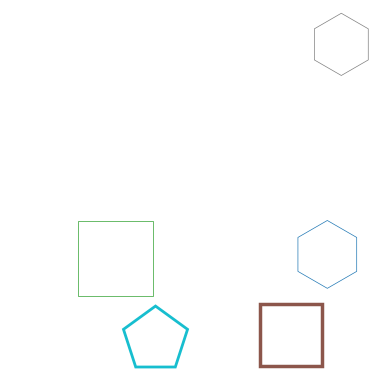[{"shape": "hexagon", "thickness": 0.5, "radius": 0.44, "center": [0.85, 0.339]}, {"shape": "square", "thickness": 0.5, "radius": 0.49, "center": [0.301, 0.329]}, {"shape": "square", "thickness": 2.5, "radius": 0.41, "center": [0.756, 0.13]}, {"shape": "hexagon", "thickness": 0.5, "radius": 0.4, "center": [0.887, 0.885]}, {"shape": "pentagon", "thickness": 2, "radius": 0.44, "center": [0.404, 0.118]}]